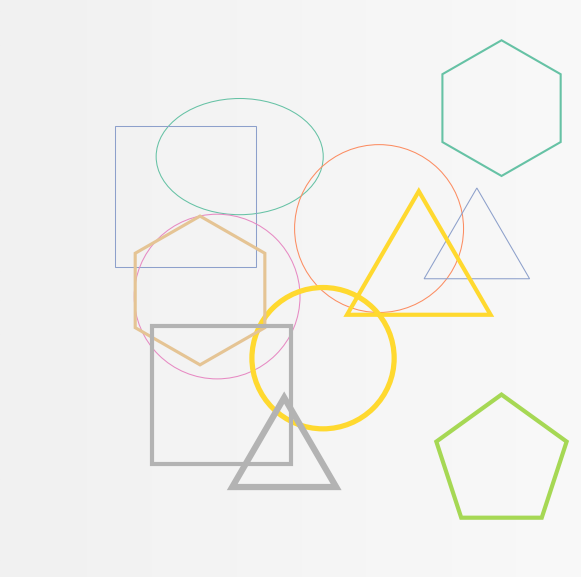[{"shape": "oval", "thickness": 0.5, "radius": 0.72, "center": [0.412, 0.728]}, {"shape": "hexagon", "thickness": 1, "radius": 0.59, "center": [0.863, 0.812]}, {"shape": "circle", "thickness": 0.5, "radius": 0.73, "center": [0.652, 0.603]}, {"shape": "triangle", "thickness": 0.5, "radius": 0.52, "center": [0.82, 0.569]}, {"shape": "square", "thickness": 0.5, "radius": 0.61, "center": [0.319, 0.659]}, {"shape": "circle", "thickness": 0.5, "radius": 0.71, "center": [0.374, 0.486]}, {"shape": "pentagon", "thickness": 2, "radius": 0.59, "center": [0.863, 0.198]}, {"shape": "triangle", "thickness": 2, "radius": 0.71, "center": [0.721, 0.525]}, {"shape": "circle", "thickness": 2.5, "radius": 0.61, "center": [0.556, 0.379]}, {"shape": "hexagon", "thickness": 1.5, "radius": 0.64, "center": [0.344, 0.496]}, {"shape": "square", "thickness": 2, "radius": 0.6, "center": [0.382, 0.315]}, {"shape": "triangle", "thickness": 3, "radius": 0.52, "center": [0.489, 0.207]}]